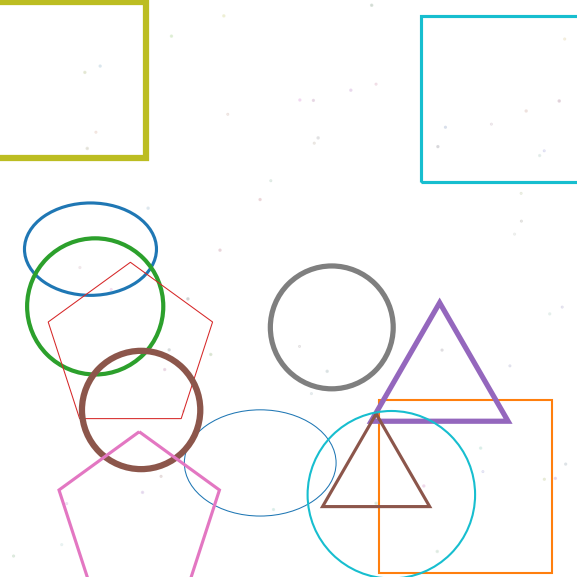[{"shape": "oval", "thickness": 1.5, "radius": 0.57, "center": [0.157, 0.568]}, {"shape": "oval", "thickness": 0.5, "radius": 0.66, "center": [0.451, 0.198]}, {"shape": "square", "thickness": 1, "radius": 0.75, "center": [0.807, 0.157]}, {"shape": "circle", "thickness": 2, "radius": 0.59, "center": [0.165, 0.469]}, {"shape": "pentagon", "thickness": 0.5, "radius": 0.75, "center": [0.226, 0.395]}, {"shape": "triangle", "thickness": 2.5, "radius": 0.68, "center": [0.761, 0.338]}, {"shape": "triangle", "thickness": 1.5, "radius": 0.54, "center": [0.651, 0.175]}, {"shape": "circle", "thickness": 3, "radius": 0.51, "center": [0.244, 0.289]}, {"shape": "pentagon", "thickness": 1.5, "radius": 0.73, "center": [0.241, 0.105]}, {"shape": "circle", "thickness": 2.5, "radius": 0.53, "center": [0.575, 0.432]}, {"shape": "square", "thickness": 3, "radius": 0.68, "center": [0.118, 0.86]}, {"shape": "circle", "thickness": 1, "radius": 0.73, "center": [0.678, 0.142]}, {"shape": "square", "thickness": 1.5, "radius": 0.72, "center": [0.872, 0.827]}]